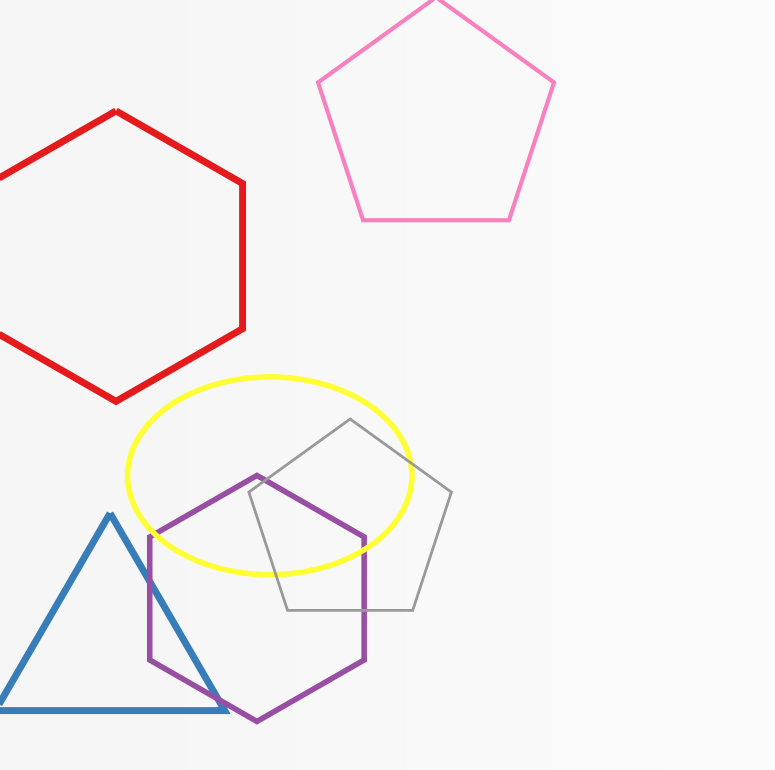[{"shape": "hexagon", "thickness": 2.5, "radius": 0.94, "center": [0.15, 0.667]}, {"shape": "triangle", "thickness": 2.5, "radius": 0.85, "center": [0.142, 0.163]}, {"shape": "hexagon", "thickness": 2, "radius": 0.8, "center": [0.332, 0.223]}, {"shape": "oval", "thickness": 2, "radius": 0.92, "center": [0.348, 0.382]}, {"shape": "pentagon", "thickness": 1.5, "radius": 0.8, "center": [0.563, 0.843]}, {"shape": "pentagon", "thickness": 1, "radius": 0.69, "center": [0.452, 0.318]}]